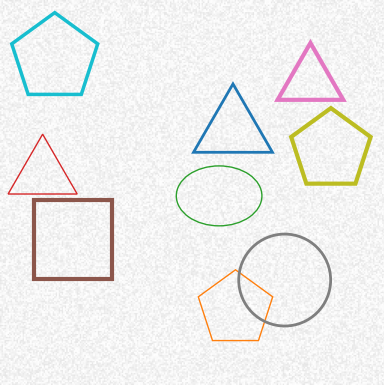[{"shape": "triangle", "thickness": 2, "radius": 0.59, "center": [0.605, 0.664]}, {"shape": "pentagon", "thickness": 1, "radius": 0.51, "center": [0.612, 0.198]}, {"shape": "oval", "thickness": 1, "radius": 0.56, "center": [0.569, 0.491]}, {"shape": "triangle", "thickness": 1, "radius": 0.52, "center": [0.111, 0.548]}, {"shape": "square", "thickness": 3, "radius": 0.51, "center": [0.19, 0.378]}, {"shape": "triangle", "thickness": 3, "radius": 0.49, "center": [0.806, 0.79]}, {"shape": "circle", "thickness": 2, "radius": 0.6, "center": [0.739, 0.273]}, {"shape": "pentagon", "thickness": 3, "radius": 0.54, "center": [0.859, 0.611]}, {"shape": "pentagon", "thickness": 2.5, "radius": 0.59, "center": [0.142, 0.85]}]